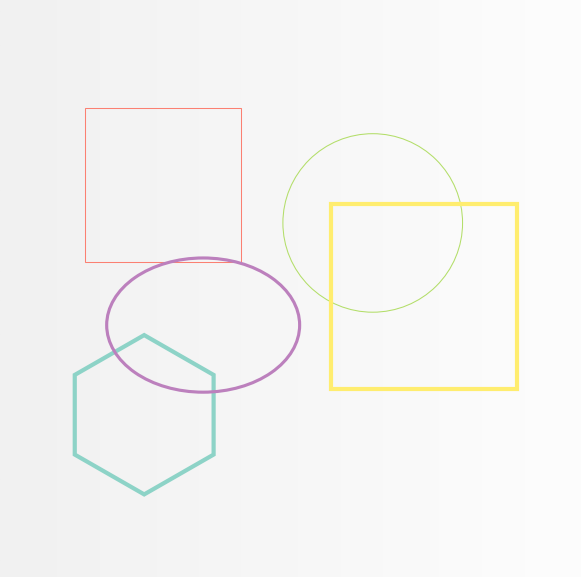[{"shape": "hexagon", "thickness": 2, "radius": 0.69, "center": [0.248, 0.281]}, {"shape": "square", "thickness": 0.5, "radius": 0.67, "center": [0.28, 0.679]}, {"shape": "circle", "thickness": 0.5, "radius": 0.77, "center": [0.641, 0.613]}, {"shape": "oval", "thickness": 1.5, "radius": 0.83, "center": [0.35, 0.436]}, {"shape": "square", "thickness": 2, "radius": 0.8, "center": [0.73, 0.486]}]